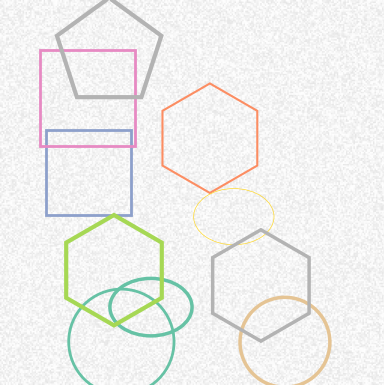[{"shape": "circle", "thickness": 2, "radius": 0.68, "center": [0.315, 0.112]}, {"shape": "oval", "thickness": 2.5, "radius": 0.53, "center": [0.392, 0.202]}, {"shape": "hexagon", "thickness": 1.5, "radius": 0.71, "center": [0.545, 0.641]}, {"shape": "square", "thickness": 2, "radius": 0.55, "center": [0.23, 0.551]}, {"shape": "square", "thickness": 2, "radius": 0.62, "center": [0.228, 0.746]}, {"shape": "hexagon", "thickness": 3, "radius": 0.72, "center": [0.296, 0.298]}, {"shape": "oval", "thickness": 0.5, "radius": 0.52, "center": [0.607, 0.437]}, {"shape": "circle", "thickness": 2.5, "radius": 0.58, "center": [0.74, 0.111]}, {"shape": "pentagon", "thickness": 3, "radius": 0.71, "center": [0.284, 0.863]}, {"shape": "hexagon", "thickness": 2.5, "radius": 0.72, "center": [0.678, 0.259]}]